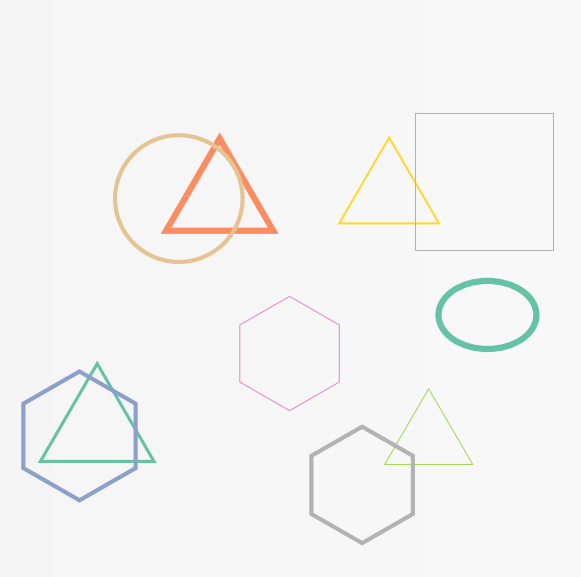[{"shape": "oval", "thickness": 3, "radius": 0.42, "center": [0.839, 0.454]}, {"shape": "triangle", "thickness": 1.5, "radius": 0.56, "center": [0.167, 0.257]}, {"shape": "triangle", "thickness": 3, "radius": 0.53, "center": [0.378, 0.653]}, {"shape": "hexagon", "thickness": 2, "radius": 0.56, "center": [0.137, 0.244]}, {"shape": "hexagon", "thickness": 0.5, "radius": 0.49, "center": [0.498, 0.387]}, {"shape": "triangle", "thickness": 0.5, "radius": 0.44, "center": [0.738, 0.239]}, {"shape": "triangle", "thickness": 1, "radius": 0.5, "center": [0.669, 0.662]}, {"shape": "circle", "thickness": 2, "radius": 0.55, "center": [0.308, 0.655]}, {"shape": "hexagon", "thickness": 2, "radius": 0.5, "center": [0.623, 0.159]}, {"shape": "square", "thickness": 0.5, "radius": 0.59, "center": [0.832, 0.685]}]